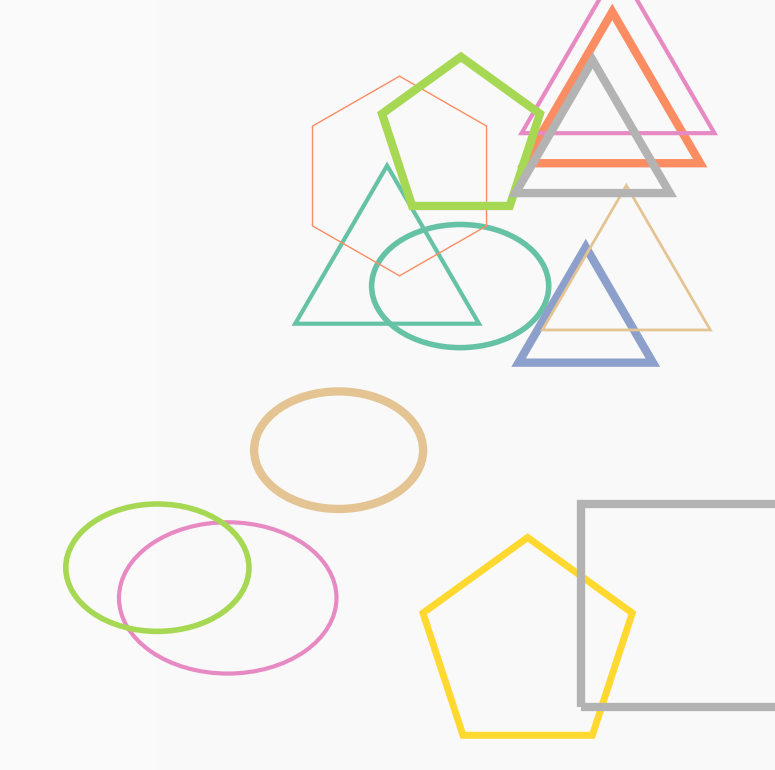[{"shape": "oval", "thickness": 2, "radius": 0.57, "center": [0.594, 0.628]}, {"shape": "triangle", "thickness": 1.5, "radius": 0.68, "center": [0.499, 0.648]}, {"shape": "triangle", "thickness": 3, "radius": 0.66, "center": [0.79, 0.854]}, {"shape": "hexagon", "thickness": 0.5, "radius": 0.65, "center": [0.516, 0.771]}, {"shape": "triangle", "thickness": 3, "radius": 0.5, "center": [0.756, 0.579]}, {"shape": "triangle", "thickness": 1.5, "radius": 0.72, "center": [0.797, 0.899]}, {"shape": "oval", "thickness": 1.5, "radius": 0.7, "center": [0.294, 0.223]}, {"shape": "pentagon", "thickness": 3, "radius": 0.54, "center": [0.595, 0.819]}, {"shape": "oval", "thickness": 2, "radius": 0.59, "center": [0.203, 0.263]}, {"shape": "pentagon", "thickness": 2.5, "radius": 0.71, "center": [0.681, 0.16]}, {"shape": "oval", "thickness": 3, "radius": 0.55, "center": [0.437, 0.415]}, {"shape": "triangle", "thickness": 1, "radius": 0.63, "center": [0.808, 0.634]}, {"shape": "triangle", "thickness": 3, "radius": 0.57, "center": [0.765, 0.807]}, {"shape": "square", "thickness": 3, "radius": 0.66, "center": [0.881, 0.213]}]